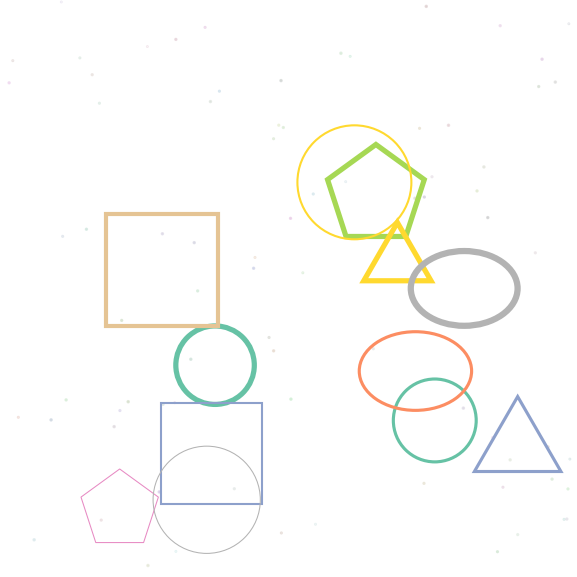[{"shape": "circle", "thickness": 1.5, "radius": 0.36, "center": [0.753, 0.271]}, {"shape": "circle", "thickness": 2.5, "radius": 0.34, "center": [0.372, 0.367]}, {"shape": "oval", "thickness": 1.5, "radius": 0.49, "center": [0.719, 0.357]}, {"shape": "square", "thickness": 1, "radius": 0.44, "center": [0.366, 0.214]}, {"shape": "triangle", "thickness": 1.5, "radius": 0.43, "center": [0.896, 0.226]}, {"shape": "pentagon", "thickness": 0.5, "radius": 0.35, "center": [0.207, 0.117]}, {"shape": "pentagon", "thickness": 2.5, "radius": 0.44, "center": [0.651, 0.661]}, {"shape": "triangle", "thickness": 2.5, "radius": 0.34, "center": [0.688, 0.547]}, {"shape": "circle", "thickness": 1, "radius": 0.49, "center": [0.614, 0.683]}, {"shape": "square", "thickness": 2, "radius": 0.49, "center": [0.28, 0.532]}, {"shape": "circle", "thickness": 0.5, "radius": 0.46, "center": [0.358, 0.134]}, {"shape": "oval", "thickness": 3, "radius": 0.46, "center": [0.804, 0.5]}]